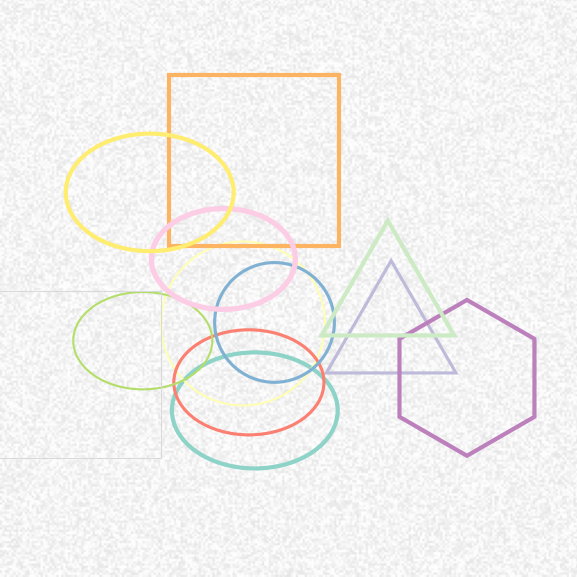[{"shape": "oval", "thickness": 2, "radius": 0.72, "center": [0.441, 0.288]}, {"shape": "circle", "thickness": 1, "radius": 0.71, "center": [0.421, 0.439]}, {"shape": "triangle", "thickness": 1.5, "radius": 0.65, "center": [0.677, 0.418]}, {"shape": "oval", "thickness": 1.5, "radius": 0.65, "center": [0.431, 0.337]}, {"shape": "circle", "thickness": 1.5, "radius": 0.52, "center": [0.475, 0.441]}, {"shape": "square", "thickness": 2, "radius": 0.74, "center": [0.44, 0.721]}, {"shape": "oval", "thickness": 1, "radius": 0.6, "center": [0.247, 0.409]}, {"shape": "oval", "thickness": 2.5, "radius": 0.62, "center": [0.387, 0.551]}, {"shape": "square", "thickness": 0.5, "radius": 0.72, "center": [0.135, 0.35]}, {"shape": "hexagon", "thickness": 2, "radius": 0.67, "center": [0.809, 0.345]}, {"shape": "triangle", "thickness": 2, "radius": 0.66, "center": [0.672, 0.485]}, {"shape": "oval", "thickness": 2, "radius": 0.73, "center": [0.259, 0.666]}]